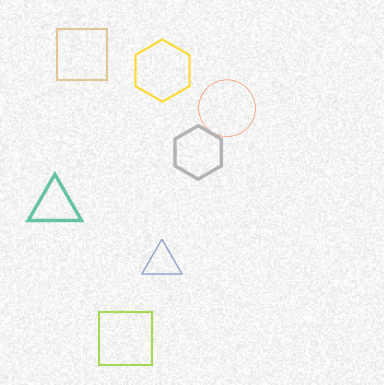[{"shape": "triangle", "thickness": 2.5, "radius": 0.4, "center": [0.143, 0.467]}, {"shape": "circle", "thickness": 0.5, "radius": 0.37, "center": [0.59, 0.719]}, {"shape": "triangle", "thickness": 1, "radius": 0.3, "center": [0.421, 0.318]}, {"shape": "square", "thickness": 1.5, "radius": 0.35, "center": [0.326, 0.12]}, {"shape": "hexagon", "thickness": 1.5, "radius": 0.4, "center": [0.422, 0.817]}, {"shape": "square", "thickness": 1.5, "radius": 0.33, "center": [0.213, 0.859]}, {"shape": "hexagon", "thickness": 2.5, "radius": 0.35, "center": [0.515, 0.604]}]